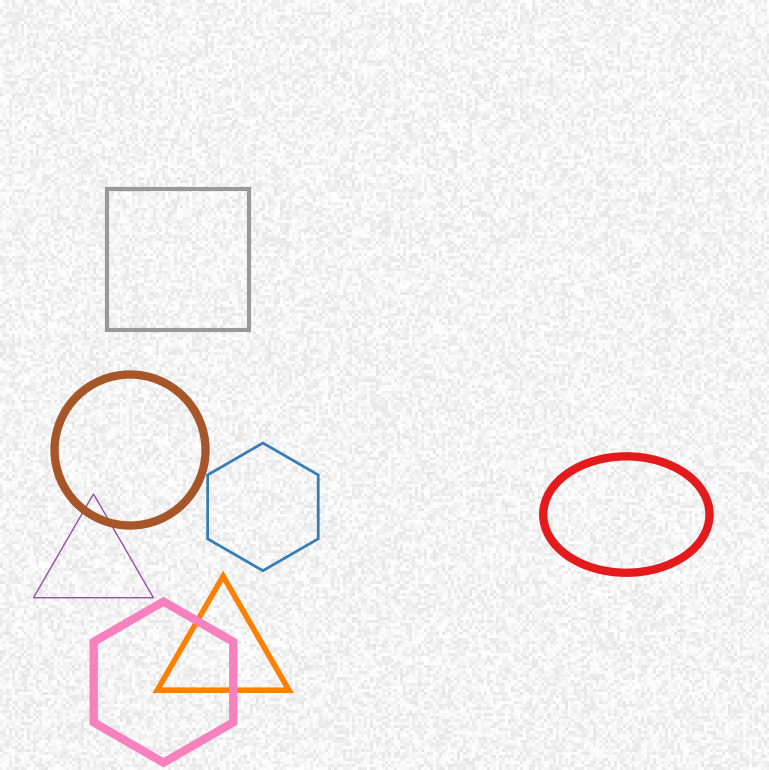[{"shape": "oval", "thickness": 3, "radius": 0.54, "center": [0.813, 0.332]}, {"shape": "hexagon", "thickness": 1, "radius": 0.41, "center": [0.341, 0.342]}, {"shape": "triangle", "thickness": 0.5, "radius": 0.45, "center": [0.121, 0.269]}, {"shape": "triangle", "thickness": 2, "radius": 0.49, "center": [0.29, 0.153]}, {"shape": "circle", "thickness": 3, "radius": 0.49, "center": [0.169, 0.416]}, {"shape": "hexagon", "thickness": 3, "radius": 0.52, "center": [0.212, 0.114]}, {"shape": "square", "thickness": 1.5, "radius": 0.46, "center": [0.231, 0.663]}]